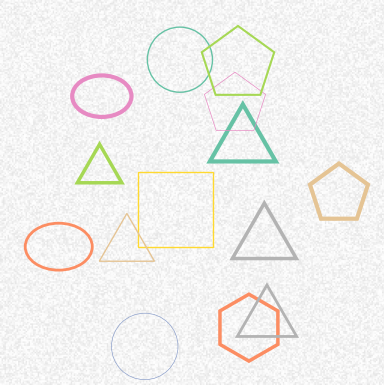[{"shape": "circle", "thickness": 1, "radius": 0.42, "center": [0.467, 0.845]}, {"shape": "triangle", "thickness": 3, "radius": 0.49, "center": [0.631, 0.63]}, {"shape": "hexagon", "thickness": 2.5, "radius": 0.43, "center": [0.647, 0.149]}, {"shape": "oval", "thickness": 2, "radius": 0.44, "center": [0.153, 0.359]}, {"shape": "circle", "thickness": 0.5, "radius": 0.43, "center": [0.376, 0.1]}, {"shape": "pentagon", "thickness": 0.5, "radius": 0.42, "center": [0.61, 0.729]}, {"shape": "oval", "thickness": 3, "radius": 0.38, "center": [0.265, 0.75]}, {"shape": "triangle", "thickness": 2.5, "radius": 0.33, "center": [0.259, 0.559]}, {"shape": "pentagon", "thickness": 1.5, "radius": 0.49, "center": [0.618, 0.834]}, {"shape": "square", "thickness": 1, "radius": 0.49, "center": [0.457, 0.456]}, {"shape": "pentagon", "thickness": 3, "radius": 0.4, "center": [0.88, 0.496]}, {"shape": "triangle", "thickness": 1, "radius": 0.41, "center": [0.33, 0.363]}, {"shape": "triangle", "thickness": 2, "radius": 0.45, "center": [0.693, 0.171]}, {"shape": "triangle", "thickness": 2.5, "radius": 0.48, "center": [0.687, 0.376]}]